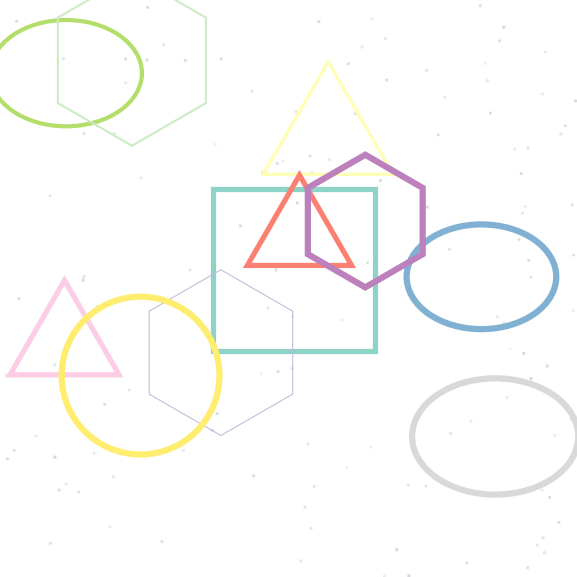[{"shape": "square", "thickness": 2.5, "radius": 0.7, "center": [0.509, 0.532]}, {"shape": "triangle", "thickness": 1.5, "radius": 0.65, "center": [0.568, 0.762]}, {"shape": "hexagon", "thickness": 0.5, "radius": 0.72, "center": [0.383, 0.389]}, {"shape": "triangle", "thickness": 2.5, "radius": 0.52, "center": [0.519, 0.592]}, {"shape": "oval", "thickness": 3, "radius": 0.65, "center": [0.834, 0.52]}, {"shape": "oval", "thickness": 2, "radius": 0.66, "center": [0.114, 0.872]}, {"shape": "triangle", "thickness": 2.5, "radius": 0.55, "center": [0.112, 0.405]}, {"shape": "oval", "thickness": 3, "radius": 0.72, "center": [0.857, 0.243]}, {"shape": "hexagon", "thickness": 3, "radius": 0.57, "center": [0.632, 0.616]}, {"shape": "hexagon", "thickness": 1, "radius": 0.74, "center": [0.228, 0.895]}, {"shape": "circle", "thickness": 3, "radius": 0.68, "center": [0.243, 0.349]}]